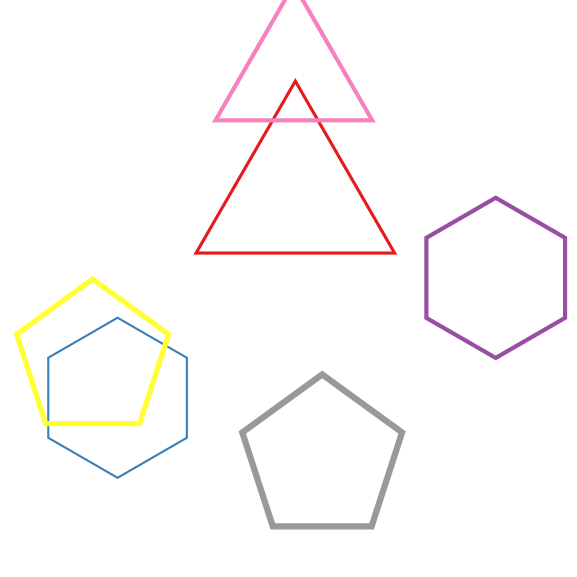[{"shape": "triangle", "thickness": 1.5, "radius": 0.99, "center": [0.511, 0.66]}, {"shape": "hexagon", "thickness": 1, "radius": 0.69, "center": [0.204, 0.31]}, {"shape": "hexagon", "thickness": 2, "radius": 0.69, "center": [0.858, 0.518]}, {"shape": "pentagon", "thickness": 2.5, "radius": 0.69, "center": [0.16, 0.378]}, {"shape": "triangle", "thickness": 2, "radius": 0.78, "center": [0.509, 0.869]}, {"shape": "pentagon", "thickness": 3, "radius": 0.73, "center": [0.558, 0.205]}]